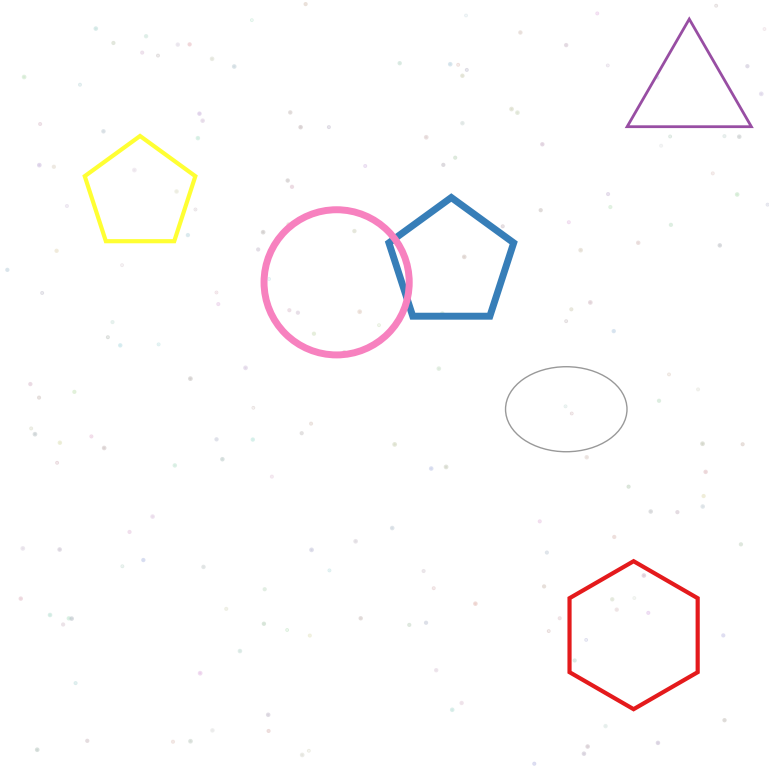[{"shape": "hexagon", "thickness": 1.5, "radius": 0.48, "center": [0.823, 0.175]}, {"shape": "pentagon", "thickness": 2.5, "radius": 0.43, "center": [0.586, 0.658]}, {"shape": "triangle", "thickness": 1, "radius": 0.47, "center": [0.895, 0.882]}, {"shape": "pentagon", "thickness": 1.5, "radius": 0.38, "center": [0.182, 0.748]}, {"shape": "circle", "thickness": 2.5, "radius": 0.47, "center": [0.437, 0.633]}, {"shape": "oval", "thickness": 0.5, "radius": 0.39, "center": [0.735, 0.469]}]